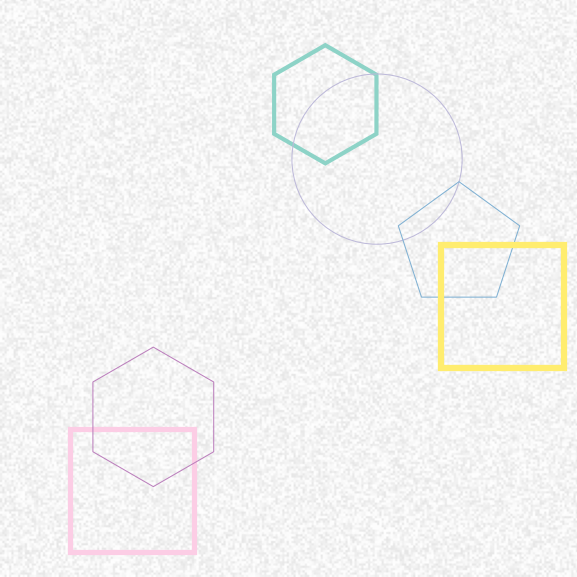[{"shape": "hexagon", "thickness": 2, "radius": 0.51, "center": [0.563, 0.819]}, {"shape": "circle", "thickness": 0.5, "radius": 0.74, "center": [0.653, 0.724]}, {"shape": "pentagon", "thickness": 0.5, "radius": 0.55, "center": [0.795, 0.574]}, {"shape": "square", "thickness": 2.5, "radius": 0.53, "center": [0.229, 0.15]}, {"shape": "hexagon", "thickness": 0.5, "radius": 0.6, "center": [0.265, 0.277]}, {"shape": "square", "thickness": 3, "radius": 0.54, "center": [0.87, 0.469]}]